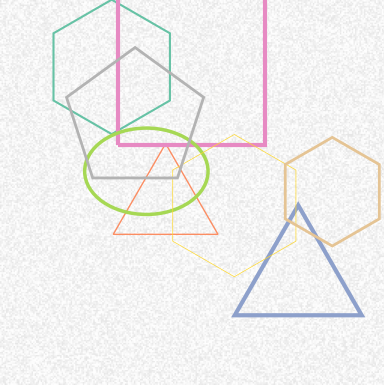[{"shape": "hexagon", "thickness": 1.5, "radius": 0.87, "center": [0.29, 0.826]}, {"shape": "triangle", "thickness": 1, "radius": 0.79, "center": [0.43, 0.47]}, {"shape": "triangle", "thickness": 3, "radius": 0.95, "center": [0.775, 0.276]}, {"shape": "square", "thickness": 3, "radius": 0.95, "center": [0.498, 0.814]}, {"shape": "oval", "thickness": 2.5, "radius": 0.8, "center": [0.38, 0.555]}, {"shape": "hexagon", "thickness": 0.5, "radius": 0.92, "center": [0.609, 0.466]}, {"shape": "hexagon", "thickness": 2, "radius": 0.71, "center": [0.863, 0.502]}, {"shape": "pentagon", "thickness": 2, "radius": 0.94, "center": [0.351, 0.689]}]